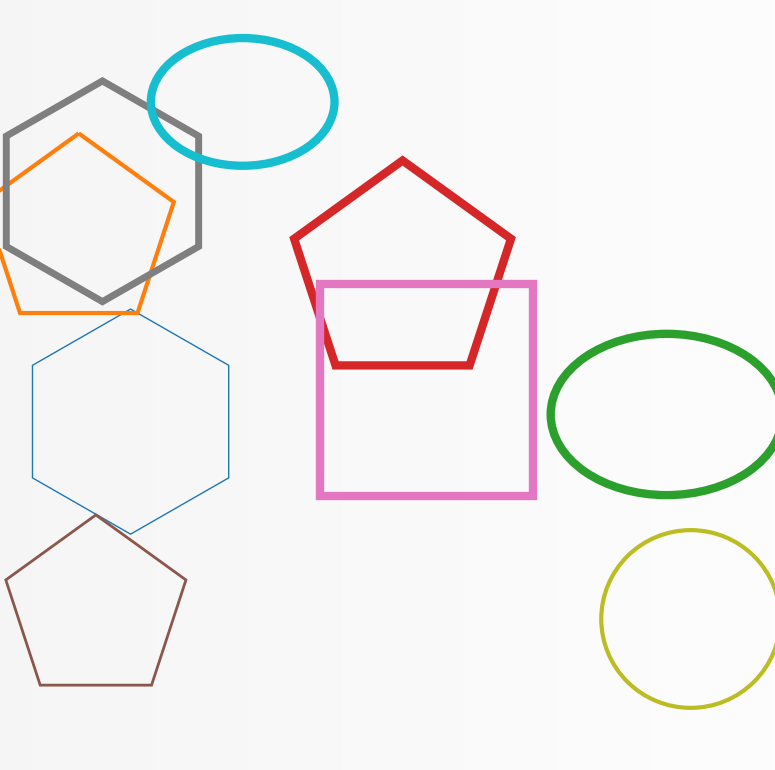[{"shape": "hexagon", "thickness": 0.5, "radius": 0.73, "center": [0.168, 0.452]}, {"shape": "pentagon", "thickness": 1.5, "radius": 0.64, "center": [0.102, 0.698]}, {"shape": "oval", "thickness": 3, "radius": 0.75, "center": [0.86, 0.462]}, {"shape": "pentagon", "thickness": 3, "radius": 0.74, "center": [0.519, 0.644]}, {"shape": "pentagon", "thickness": 1, "radius": 0.61, "center": [0.124, 0.209]}, {"shape": "square", "thickness": 3, "radius": 0.69, "center": [0.55, 0.494]}, {"shape": "hexagon", "thickness": 2.5, "radius": 0.72, "center": [0.132, 0.752]}, {"shape": "circle", "thickness": 1.5, "radius": 0.58, "center": [0.891, 0.196]}, {"shape": "oval", "thickness": 3, "radius": 0.59, "center": [0.313, 0.868]}]